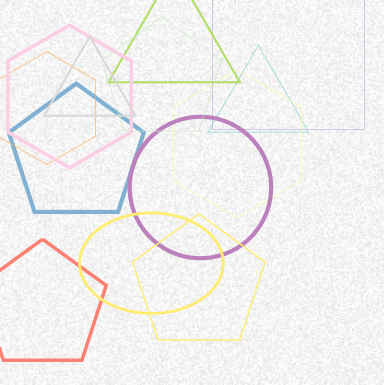[{"shape": "triangle", "thickness": 0.5, "radius": 0.75, "center": [0.671, 0.732]}, {"shape": "hexagon", "thickness": 0.5, "radius": 0.96, "center": [0.616, 0.626]}, {"shape": "square", "thickness": 0.5, "radius": 0.98, "center": [0.748, 0.861]}, {"shape": "pentagon", "thickness": 2.5, "radius": 0.87, "center": [0.111, 0.205]}, {"shape": "pentagon", "thickness": 3, "radius": 0.92, "center": [0.198, 0.599]}, {"shape": "hexagon", "thickness": 0.5, "radius": 0.73, "center": [0.121, 0.719]}, {"shape": "triangle", "thickness": 1.5, "radius": 0.98, "center": [0.452, 0.885]}, {"shape": "hexagon", "thickness": 2.5, "radius": 0.93, "center": [0.181, 0.749]}, {"shape": "triangle", "thickness": 1.5, "radius": 0.69, "center": [0.233, 0.768]}, {"shape": "circle", "thickness": 3, "radius": 0.92, "center": [0.521, 0.513]}, {"shape": "pentagon", "thickness": 0.5, "radius": 0.82, "center": [0.42, 0.792]}, {"shape": "pentagon", "thickness": 1, "radius": 0.9, "center": [0.516, 0.263]}, {"shape": "oval", "thickness": 2, "radius": 0.93, "center": [0.393, 0.316]}]